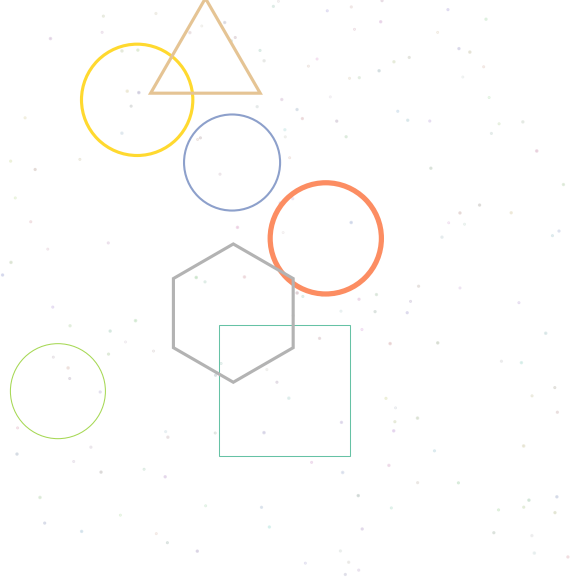[{"shape": "square", "thickness": 0.5, "radius": 0.57, "center": [0.493, 0.323]}, {"shape": "circle", "thickness": 2.5, "radius": 0.48, "center": [0.564, 0.586]}, {"shape": "circle", "thickness": 1, "radius": 0.42, "center": [0.402, 0.718]}, {"shape": "circle", "thickness": 0.5, "radius": 0.41, "center": [0.1, 0.322]}, {"shape": "circle", "thickness": 1.5, "radius": 0.48, "center": [0.238, 0.826]}, {"shape": "triangle", "thickness": 1.5, "radius": 0.55, "center": [0.356, 0.893]}, {"shape": "hexagon", "thickness": 1.5, "radius": 0.6, "center": [0.404, 0.457]}]